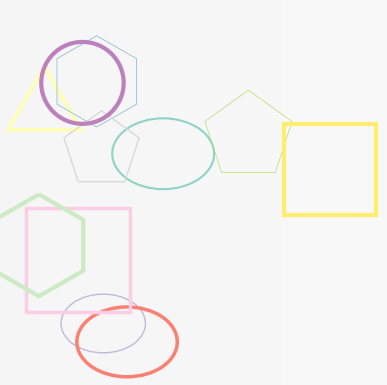[{"shape": "oval", "thickness": 1.5, "radius": 0.66, "center": [0.421, 0.601]}, {"shape": "triangle", "thickness": 2.5, "radius": 0.55, "center": [0.115, 0.717]}, {"shape": "oval", "thickness": 1, "radius": 0.54, "center": [0.266, 0.16]}, {"shape": "oval", "thickness": 2.5, "radius": 0.65, "center": [0.328, 0.112]}, {"shape": "hexagon", "thickness": 0.5, "radius": 0.59, "center": [0.25, 0.789]}, {"shape": "pentagon", "thickness": 0.5, "radius": 0.59, "center": [0.641, 0.648]}, {"shape": "square", "thickness": 2.5, "radius": 0.67, "center": [0.201, 0.325]}, {"shape": "pentagon", "thickness": 1, "radius": 0.51, "center": [0.262, 0.61]}, {"shape": "circle", "thickness": 3, "radius": 0.53, "center": [0.213, 0.785]}, {"shape": "hexagon", "thickness": 3, "radius": 0.66, "center": [0.1, 0.363]}, {"shape": "square", "thickness": 3, "radius": 0.59, "center": [0.852, 0.56]}]